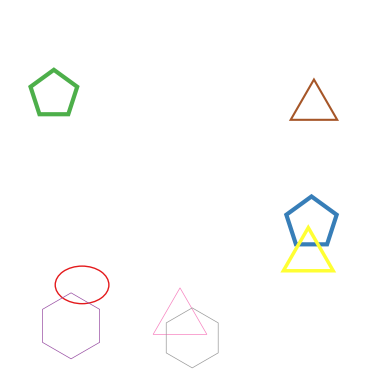[{"shape": "oval", "thickness": 1, "radius": 0.35, "center": [0.213, 0.26]}, {"shape": "pentagon", "thickness": 3, "radius": 0.34, "center": [0.809, 0.421]}, {"shape": "pentagon", "thickness": 3, "radius": 0.32, "center": [0.14, 0.755]}, {"shape": "hexagon", "thickness": 0.5, "radius": 0.43, "center": [0.185, 0.154]}, {"shape": "triangle", "thickness": 2.5, "radius": 0.37, "center": [0.801, 0.334]}, {"shape": "triangle", "thickness": 1.5, "radius": 0.35, "center": [0.815, 0.724]}, {"shape": "triangle", "thickness": 0.5, "radius": 0.4, "center": [0.468, 0.172]}, {"shape": "hexagon", "thickness": 0.5, "radius": 0.39, "center": [0.499, 0.122]}]